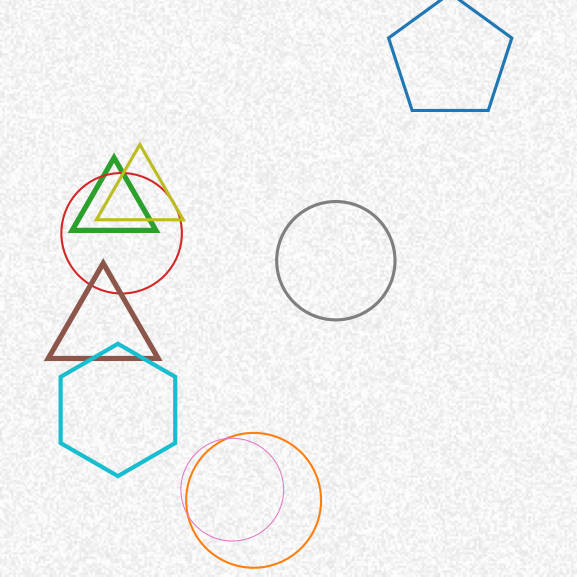[{"shape": "pentagon", "thickness": 1.5, "radius": 0.56, "center": [0.78, 0.899]}, {"shape": "circle", "thickness": 1, "radius": 0.58, "center": [0.439, 0.133]}, {"shape": "triangle", "thickness": 2.5, "radius": 0.42, "center": [0.197, 0.642]}, {"shape": "circle", "thickness": 1, "radius": 0.52, "center": [0.211, 0.595]}, {"shape": "triangle", "thickness": 2.5, "radius": 0.55, "center": [0.179, 0.433]}, {"shape": "circle", "thickness": 0.5, "radius": 0.44, "center": [0.402, 0.151]}, {"shape": "circle", "thickness": 1.5, "radius": 0.51, "center": [0.582, 0.548]}, {"shape": "triangle", "thickness": 1.5, "radius": 0.43, "center": [0.242, 0.662]}, {"shape": "hexagon", "thickness": 2, "radius": 0.57, "center": [0.204, 0.289]}]